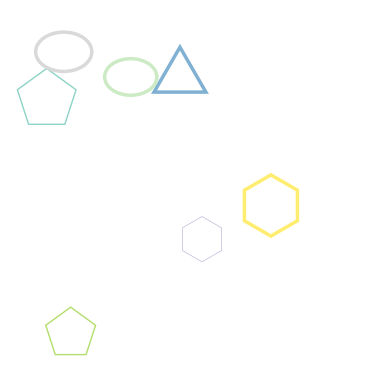[{"shape": "pentagon", "thickness": 1, "radius": 0.4, "center": [0.121, 0.742]}, {"shape": "hexagon", "thickness": 0.5, "radius": 0.29, "center": [0.525, 0.379]}, {"shape": "triangle", "thickness": 2.5, "radius": 0.39, "center": [0.467, 0.8]}, {"shape": "pentagon", "thickness": 1, "radius": 0.34, "center": [0.184, 0.134]}, {"shape": "oval", "thickness": 2.5, "radius": 0.36, "center": [0.166, 0.865]}, {"shape": "oval", "thickness": 2.5, "radius": 0.34, "center": [0.34, 0.8]}, {"shape": "hexagon", "thickness": 2.5, "radius": 0.4, "center": [0.704, 0.466]}]